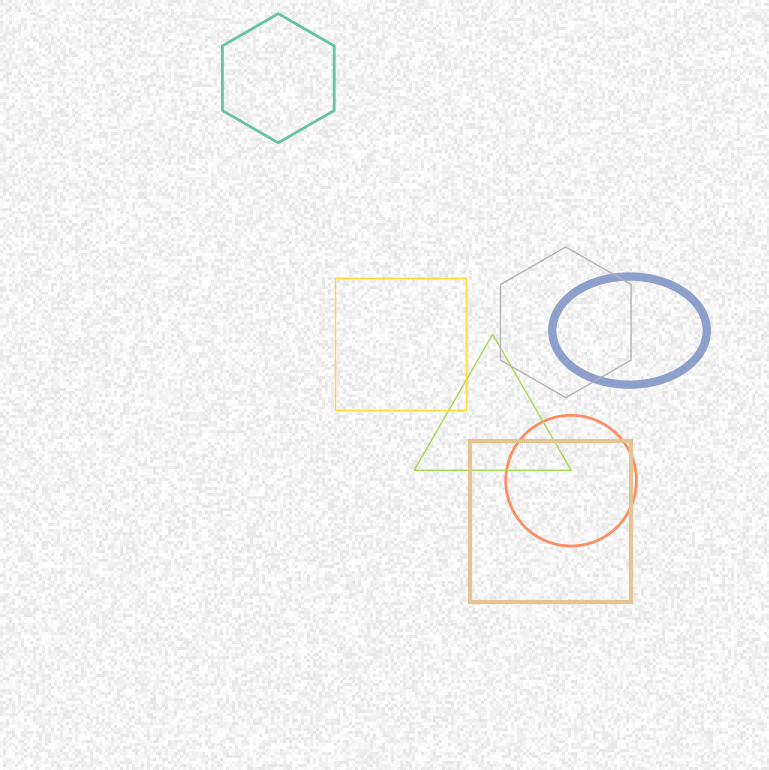[{"shape": "hexagon", "thickness": 1, "radius": 0.42, "center": [0.361, 0.898]}, {"shape": "circle", "thickness": 1, "radius": 0.42, "center": [0.742, 0.376]}, {"shape": "oval", "thickness": 3, "radius": 0.5, "center": [0.818, 0.571]}, {"shape": "triangle", "thickness": 0.5, "radius": 0.59, "center": [0.64, 0.448]}, {"shape": "square", "thickness": 0.5, "radius": 0.43, "center": [0.52, 0.553]}, {"shape": "square", "thickness": 1.5, "radius": 0.52, "center": [0.715, 0.323]}, {"shape": "hexagon", "thickness": 0.5, "radius": 0.49, "center": [0.735, 0.581]}]